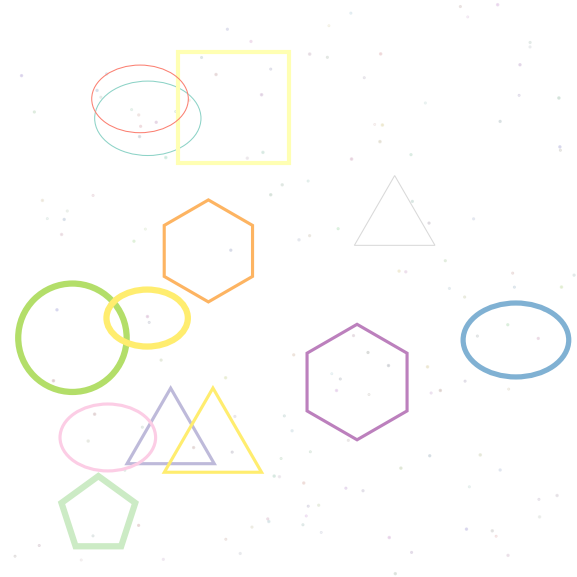[{"shape": "oval", "thickness": 0.5, "radius": 0.46, "center": [0.256, 0.794]}, {"shape": "square", "thickness": 2, "radius": 0.48, "center": [0.404, 0.813]}, {"shape": "triangle", "thickness": 1.5, "radius": 0.44, "center": [0.296, 0.24]}, {"shape": "oval", "thickness": 0.5, "radius": 0.42, "center": [0.242, 0.828]}, {"shape": "oval", "thickness": 2.5, "radius": 0.46, "center": [0.893, 0.41]}, {"shape": "hexagon", "thickness": 1.5, "radius": 0.44, "center": [0.361, 0.565]}, {"shape": "circle", "thickness": 3, "radius": 0.47, "center": [0.125, 0.414]}, {"shape": "oval", "thickness": 1.5, "radius": 0.41, "center": [0.187, 0.242]}, {"shape": "triangle", "thickness": 0.5, "radius": 0.4, "center": [0.683, 0.615]}, {"shape": "hexagon", "thickness": 1.5, "radius": 0.5, "center": [0.618, 0.338]}, {"shape": "pentagon", "thickness": 3, "radius": 0.34, "center": [0.17, 0.108]}, {"shape": "oval", "thickness": 3, "radius": 0.35, "center": [0.255, 0.448]}, {"shape": "triangle", "thickness": 1.5, "radius": 0.49, "center": [0.369, 0.23]}]